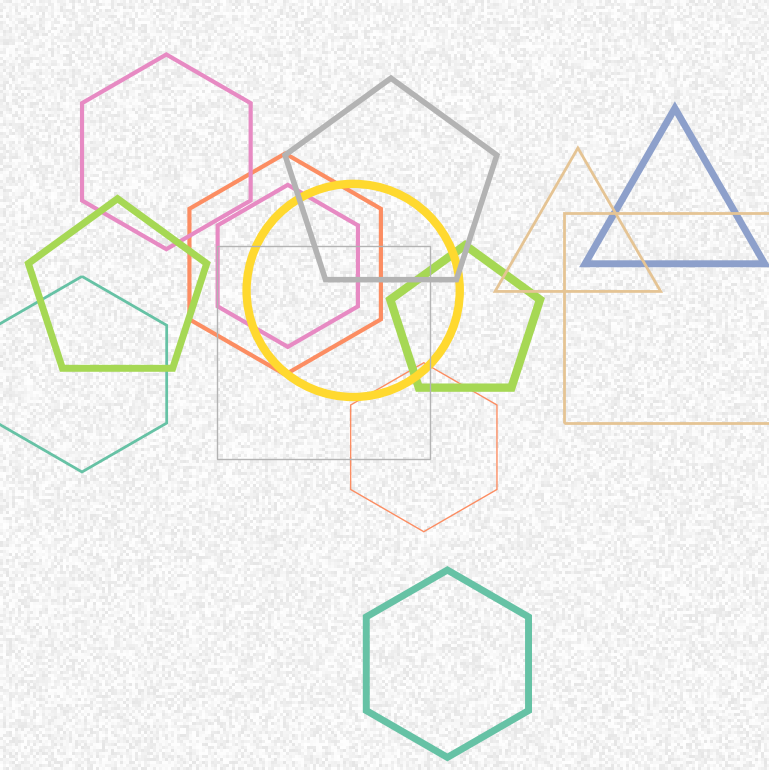[{"shape": "hexagon", "thickness": 1, "radius": 0.63, "center": [0.106, 0.514]}, {"shape": "hexagon", "thickness": 2.5, "radius": 0.61, "center": [0.581, 0.138]}, {"shape": "hexagon", "thickness": 0.5, "radius": 0.55, "center": [0.55, 0.419]}, {"shape": "hexagon", "thickness": 1.5, "radius": 0.72, "center": [0.37, 0.657]}, {"shape": "triangle", "thickness": 2.5, "radius": 0.67, "center": [0.876, 0.725]}, {"shape": "hexagon", "thickness": 1.5, "radius": 0.63, "center": [0.216, 0.803]}, {"shape": "hexagon", "thickness": 1.5, "radius": 0.53, "center": [0.374, 0.655]}, {"shape": "pentagon", "thickness": 2.5, "radius": 0.61, "center": [0.153, 0.62]}, {"shape": "pentagon", "thickness": 3, "radius": 0.51, "center": [0.604, 0.579]}, {"shape": "circle", "thickness": 3, "radius": 0.69, "center": [0.459, 0.623]}, {"shape": "square", "thickness": 1, "radius": 0.68, "center": [0.868, 0.587]}, {"shape": "triangle", "thickness": 1, "radius": 0.62, "center": [0.75, 0.684]}, {"shape": "square", "thickness": 0.5, "radius": 0.69, "center": [0.42, 0.542]}, {"shape": "pentagon", "thickness": 2, "radius": 0.72, "center": [0.508, 0.754]}]